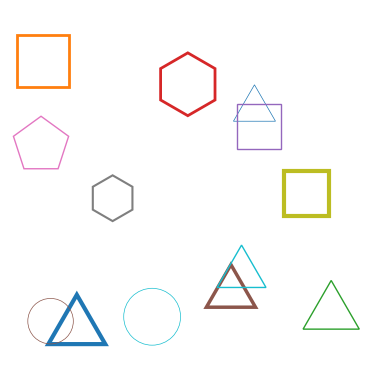[{"shape": "triangle", "thickness": 0.5, "radius": 0.32, "center": [0.661, 0.717]}, {"shape": "triangle", "thickness": 3, "radius": 0.43, "center": [0.2, 0.149]}, {"shape": "square", "thickness": 2, "radius": 0.34, "center": [0.111, 0.843]}, {"shape": "triangle", "thickness": 1, "radius": 0.42, "center": [0.86, 0.187]}, {"shape": "hexagon", "thickness": 2, "radius": 0.41, "center": [0.488, 0.781]}, {"shape": "square", "thickness": 1, "radius": 0.29, "center": [0.673, 0.672]}, {"shape": "triangle", "thickness": 2.5, "radius": 0.37, "center": [0.6, 0.239]}, {"shape": "circle", "thickness": 0.5, "radius": 0.3, "center": [0.131, 0.166]}, {"shape": "pentagon", "thickness": 1, "radius": 0.38, "center": [0.107, 0.623]}, {"shape": "hexagon", "thickness": 1.5, "radius": 0.3, "center": [0.293, 0.485]}, {"shape": "square", "thickness": 3, "radius": 0.29, "center": [0.797, 0.497]}, {"shape": "circle", "thickness": 0.5, "radius": 0.37, "center": [0.395, 0.177]}, {"shape": "triangle", "thickness": 1, "radius": 0.37, "center": [0.627, 0.29]}]